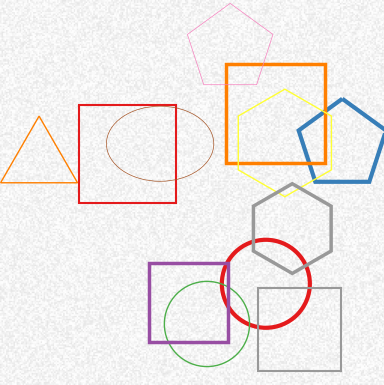[{"shape": "circle", "thickness": 3, "radius": 0.57, "center": [0.691, 0.263]}, {"shape": "square", "thickness": 1.5, "radius": 0.63, "center": [0.331, 0.599]}, {"shape": "pentagon", "thickness": 3, "radius": 0.6, "center": [0.889, 0.624]}, {"shape": "circle", "thickness": 1, "radius": 0.55, "center": [0.538, 0.159]}, {"shape": "square", "thickness": 2.5, "radius": 0.51, "center": [0.49, 0.214]}, {"shape": "square", "thickness": 2.5, "radius": 0.65, "center": [0.716, 0.706]}, {"shape": "triangle", "thickness": 1, "radius": 0.58, "center": [0.101, 0.583]}, {"shape": "hexagon", "thickness": 1, "radius": 0.7, "center": [0.74, 0.629]}, {"shape": "oval", "thickness": 0.5, "radius": 0.7, "center": [0.416, 0.627]}, {"shape": "pentagon", "thickness": 0.5, "radius": 0.58, "center": [0.598, 0.874]}, {"shape": "square", "thickness": 1.5, "radius": 0.54, "center": [0.778, 0.145]}, {"shape": "hexagon", "thickness": 2.5, "radius": 0.58, "center": [0.759, 0.406]}]